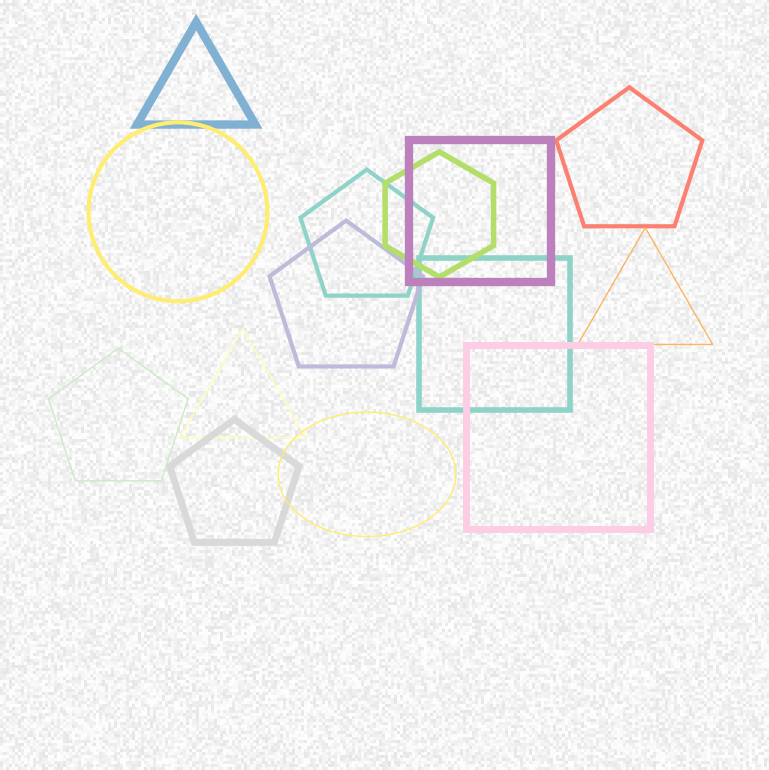[{"shape": "square", "thickness": 2, "radius": 0.49, "center": [0.642, 0.566]}, {"shape": "pentagon", "thickness": 1.5, "radius": 0.45, "center": [0.476, 0.689]}, {"shape": "triangle", "thickness": 0.5, "radius": 0.47, "center": [0.315, 0.479]}, {"shape": "pentagon", "thickness": 1.5, "radius": 0.52, "center": [0.45, 0.609]}, {"shape": "pentagon", "thickness": 1.5, "radius": 0.5, "center": [0.817, 0.787]}, {"shape": "triangle", "thickness": 3, "radius": 0.44, "center": [0.255, 0.883]}, {"shape": "triangle", "thickness": 0.5, "radius": 0.51, "center": [0.838, 0.603]}, {"shape": "hexagon", "thickness": 2, "radius": 0.41, "center": [0.571, 0.722]}, {"shape": "square", "thickness": 2.5, "radius": 0.6, "center": [0.725, 0.433]}, {"shape": "pentagon", "thickness": 2.5, "radius": 0.44, "center": [0.304, 0.367]}, {"shape": "square", "thickness": 3, "radius": 0.46, "center": [0.623, 0.726]}, {"shape": "pentagon", "thickness": 0.5, "radius": 0.48, "center": [0.154, 0.453]}, {"shape": "oval", "thickness": 0.5, "radius": 0.58, "center": [0.477, 0.384]}, {"shape": "circle", "thickness": 1.5, "radius": 0.58, "center": [0.231, 0.725]}]